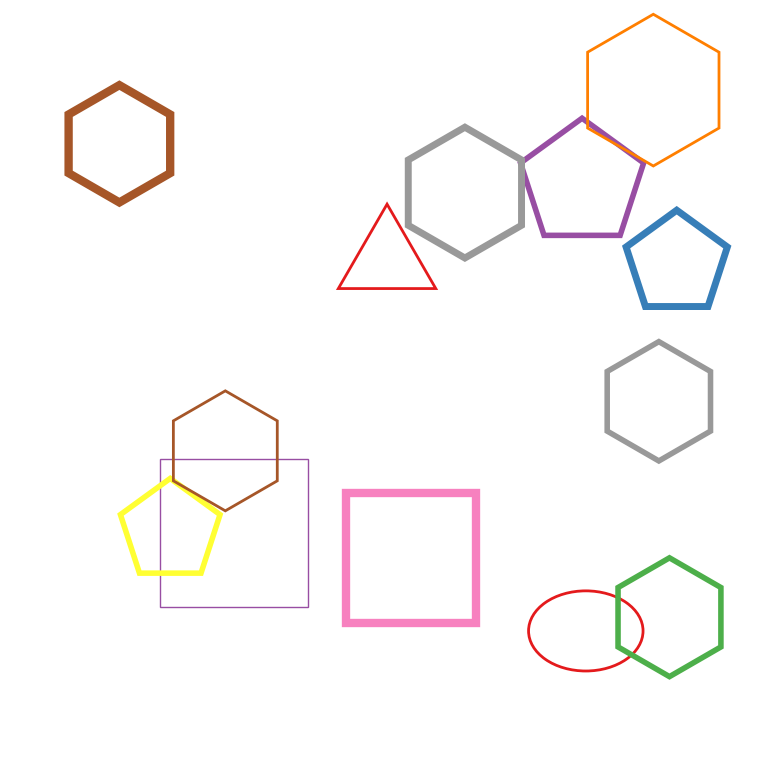[{"shape": "oval", "thickness": 1, "radius": 0.37, "center": [0.761, 0.181]}, {"shape": "triangle", "thickness": 1, "radius": 0.37, "center": [0.503, 0.662]}, {"shape": "pentagon", "thickness": 2.5, "radius": 0.35, "center": [0.879, 0.658]}, {"shape": "hexagon", "thickness": 2, "radius": 0.39, "center": [0.869, 0.198]}, {"shape": "pentagon", "thickness": 2, "radius": 0.42, "center": [0.756, 0.762]}, {"shape": "square", "thickness": 0.5, "radius": 0.48, "center": [0.303, 0.307]}, {"shape": "hexagon", "thickness": 1, "radius": 0.49, "center": [0.848, 0.883]}, {"shape": "pentagon", "thickness": 2, "radius": 0.34, "center": [0.221, 0.311]}, {"shape": "hexagon", "thickness": 3, "radius": 0.38, "center": [0.155, 0.813]}, {"shape": "hexagon", "thickness": 1, "radius": 0.39, "center": [0.293, 0.414]}, {"shape": "square", "thickness": 3, "radius": 0.42, "center": [0.534, 0.276]}, {"shape": "hexagon", "thickness": 2.5, "radius": 0.42, "center": [0.604, 0.75]}, {"shape": "hexagon", "thickness": 2, "radius": 0.39, "center": [0.856, 0.479]}]